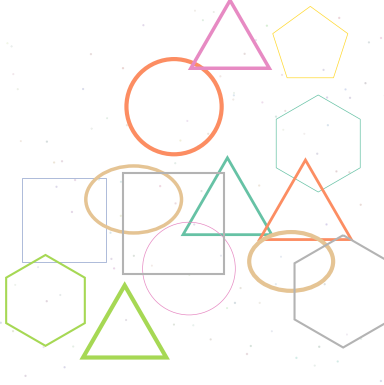[{"shape": "triangle", "thickness": 2, "radius": 0.67, "center": [0.591, 0.457]}, {"shape": "hexagon", "thickness": 0.5, "radius": 0.63, "center": [0.827, 0.627]}, {"shape": "circle", "thickness": 3, "radius": 0.62, "center": [0.452, 0.723]}, {"shape": "triangle", "thickness": 2, "radius": 0.69, "center": [0.793, 0.447]}, {"shape": "square", "thickness": 0.5, "radius": 0.55, "center": [0.166, 0.429]}, {"shape": "triangle", "thickness": 2.5, "radius": 0.59, "center": [0.598, 0.881]}, {"shape": "circle", "thickness": 0.5, "radius": 0.6, "center": [0.491, 0.302]}, {"shape": "triangle", "thickness": 3, "radius": 0.62, "center": [0.324, 0.134]}, {"shape": "hexagon", "thickness": 1.5, "radius": 0.59, "center": [0.118, 0.22]}, {"shape": "pentagon", "thickness": 0.5, "radius": 0.51, "center": [0.806, 0.881]}, {"shape": "oval", "thickness": 3, "radius": 0.55, "center": [0.756, 0.321]}, {"shape": "oval", "thickness": 2.5, "radius": 0.62, "center": [0.347, 0.482]}, {"shape": "square", "thickness": 1.5, "radius": 0.66, "center": [0.451, 0.419]}, {"shape": "hexagon", "thickness": 1.5, "radius": 0.73, "center": [0.891, 0.243]}]